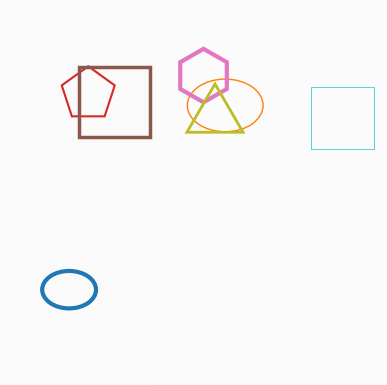[{"shape": "oval", "thickness": 3, "radius": 0.35, "center": [0.178, 0.248]}, {"shape": "oval", "thickness": 1, "radius": 0.49, "center": [0.581, 0.726]}, {"shape": "pentagon", "thickness": 1.5, "radius": 0.36, "center": [0.228, 0.756]}, {"shape": "square", "thickness": 2.5, "radius": 0.46, "center": [0.296, 0.736]}, {"shape": "hexagon", "thickness": 3, "radius": 0.35, "center": [0.525, 0.804]}, {"shape": "triangle", "thickness": 2, "radius": 0.42, "center": [0.555, 0.698]}, {"shape": "square", "thickness": 0.5, "radius": 0.41, "center": [0.883, 0.694]}]